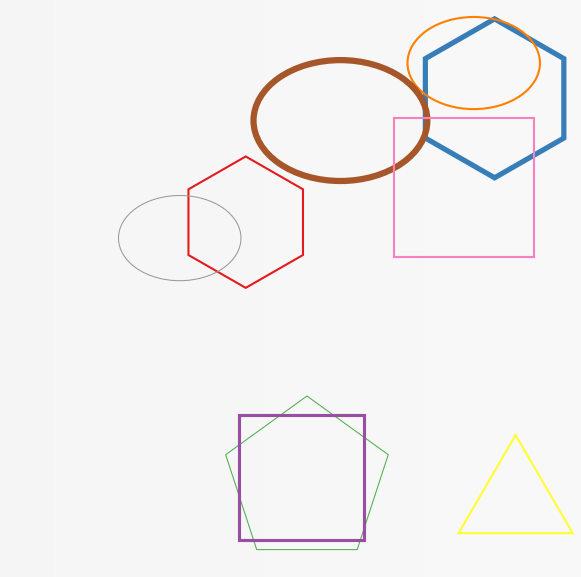[{"shape": "hexagon", "thickness": 1, "radius": 0.57, "center": [0.423, 0.614]}, {"shape": "hexagon", "thickness": 2.5, "radius": 0.69, "center": [0.851, 0.829]}, {"shape": "pentagon", "thickness": 0.5, "radius": 0.74, "center": [0.528, 0.166]}, {"shape": "square", "thickness": 1.5, "radius": 0.54, "center": [0.518, 0.172]}, {"shape": "oval", "thickness": 1, "radius": 0.57, "center": [0.815, 0.89]}, {"shape": "triangle", "thickness": 1, "radius": 0.57, "center": [0.887, 0.133]}, {"shape": "oval", "thickness": 3, "radius": 0.75, "center": [0.586, 0.79]}, {"shape": "square", "thickness": 1, "radius": 0.6, "center": [0.799, 0.675]}, {"shape": "oval", "thickness": 0.5, "radius": 0.53, "center": [0.309, 0.587]}]